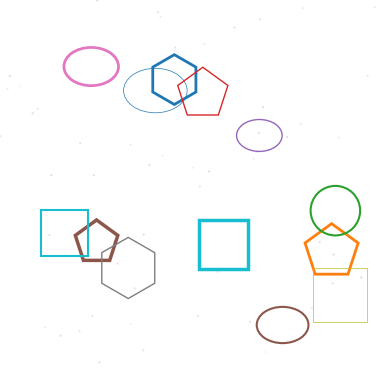[{"shape": "oval", "thickness": 0.5, "radius": 0.41, "center": [0.404, 0.765]}, {"shape": "hexagon", "thickness": 2, "radius": 0.32, "center": [0.453, 0.793]}, {"shape": "pentagon", "thickness": 2, "radius": 0.36, "center": [0.861, 0.347]}, {"shape": "circle", "thickness": 1.5, "radius": 0.32, "center": [0.871, 0.453]}, {"shape": "pentagon", "thickness": 1, "radius": 0.34, "center": [0.527, 0.757]}, {"shape": "oval", "thickness": 1, "radius": 0.3, "center": [0.674, 0.648]}, {"shape": "oval", "thickness": 1.5, "radius": 0.34, "center": [0.734, 0.156]}, {"shape": "pentagon", "thickness": 2.5, "radius": 0.29, "center": [0.251, 0.371]}, {"shape": "oval", "thickness": 2, "radius": 0.35, "center": [0.237, 0.827]}, {"shape": "hexagon", "thickness": 1, "radius": 0.4, "center": [0.333, 0.304]}, {"shape": "square", "thickness": 0.5, "radius": 0.35, "center": [0.884, 0.234]}, {"shape": "square", "thickness": 2.5, "radius": 0.32, "center": [0.581, 0.365]}, {"shape": "square", "thickness": 1.5, "radius": 0.3, "center": [0.167, 0.395]}]